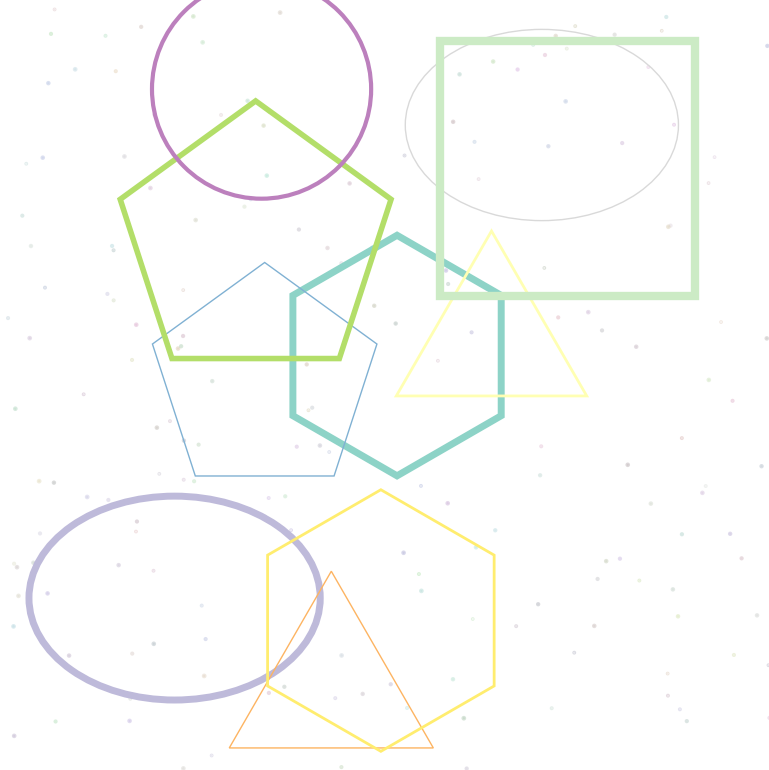[{"shape": "hexagon", "thickness": 2.5, "radius": 0.78, "center": [0.516, 0.538]}, {"shape": "triangle", "thickness": 1, "radius": 0.71, "center": [0.638, 0.557]}, {"shape": "oval", "thickness": 2.5, "radius": 0.95, "center": [0.227, 0.223]}, {"shape": "pentagon", "thickness": 0.5, "radius": 0.77, "center": [0.344, 0.506]}, {"shape": "triangle", "thickness": 0.5, "radius": 0.76, "center": [0.43, 0.105]}, {"shape": "pentagon", "thickness": 2, "radius": 0.92, "center": [0.332, 0.684]}, {"shape": "oval", "thickness": 0.5, "radius": 0.89, "center": [0.704, 0.838]}, {"shape": "circle", "thickness": 1.5, "radius": 0.71, "center": [0.34, 0.884]}, {"shape": "square", "thickness": 3, "radius": 0.83, "center": [0.737, 0.781]}, {"shape": "hexagon", "thickness": 1, "radius": 0.85, "center": [0.495, 0.194]}]